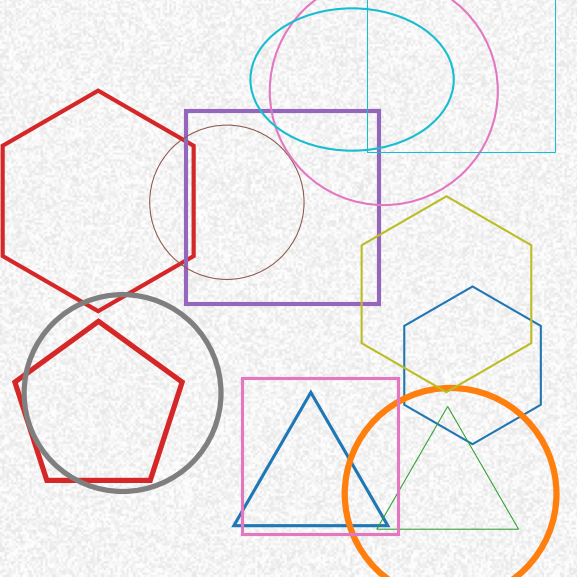[{"shape": "triangle", "thickness": 1.5, "radius": 0.77, "center": [0.538, 0.166]}, {"shape": "hexagon", "thickness": 1, "radius": 0.68, "center": [0.818, 0.367]}, {"shape": "circle", "thickness": 3, "radius": 0.92, "center": [0.78, 0.144]}, {"shape": "triangle", "thickness": 0.5, "radius": 0.71, "center": [0.775, 0.154]}, {"shape": "pentagon", "thickness": 2.5, "radius": 0.76, "center": [0.171, 0.29]}, {"shape": "hexagon", "thickness": 2, "radius": 0.95, "center": [0.17, 0.651]}, {"shape": "square", "thickness": 2, "radius": 0.84, "center": [0.489, 0.64]}, {"shape": "circle", "thickness": 0.5, "radius": 0.67, "center": [0.393, 0.649]}, {"shape": "circle", "thickness": 1, "radius": 0.99, "center": [0.665, 0.841]}, {"shape": "square", "thickness": 1.5, "radius": 0.68, "center": [0.554, 0.209]}, {"shape": "circle", "thickness": 2.5, "radius": 0.85, "center": [0.212, 0.319]}, {"shape": "hexagon", "thickness": 1, "radius": 0.85, "center": [0.773, 0.49]}, {"shape": "oval", "thickness": 1, "radius": 0.88, "center": [0.61, 0.861]}, {"shape": "square", "thickness": 0.5, "radius": 0.82, "center": [0.798, 0.899]}]